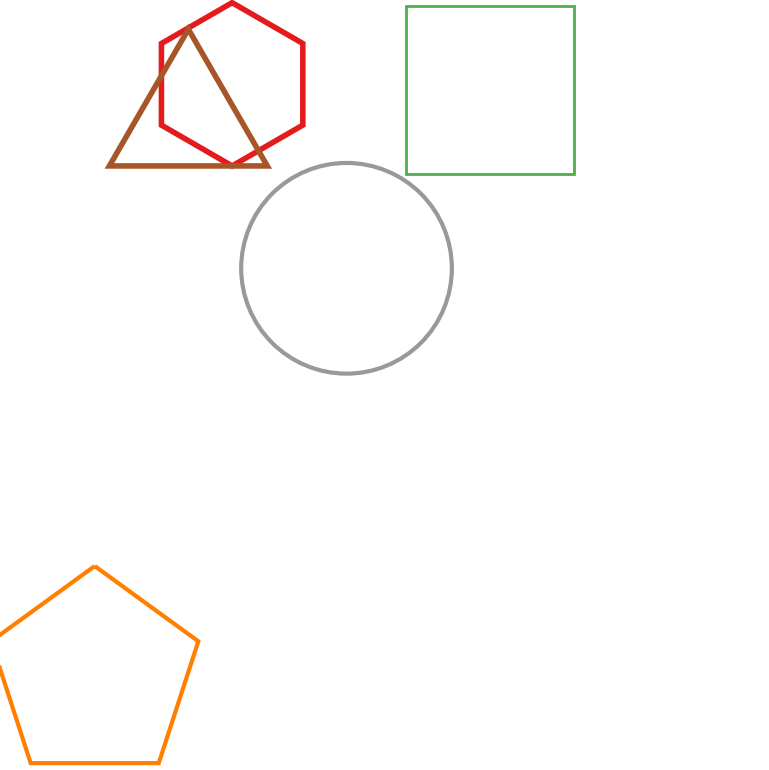[{"shape": "hexagon", "thickness": 2, "radius": 0.53, "center": [0.301, 0.891]}, {"shape": "square", "thickness": 1, "radius": 0.55, "center": [0.636, 0.884]}, {"shape": "pentagon", "thickness": 1.5, "radius": 0.71, "center": [0.123, 0.123]}, {"shape": "triangle", "thickness": 2, "radius": 0.59, "center": [0.245, 0.844]}, {"shape": "circle", "thickness": 1.5, "radius": 0.68, "center": [0.45, 0.652]}]